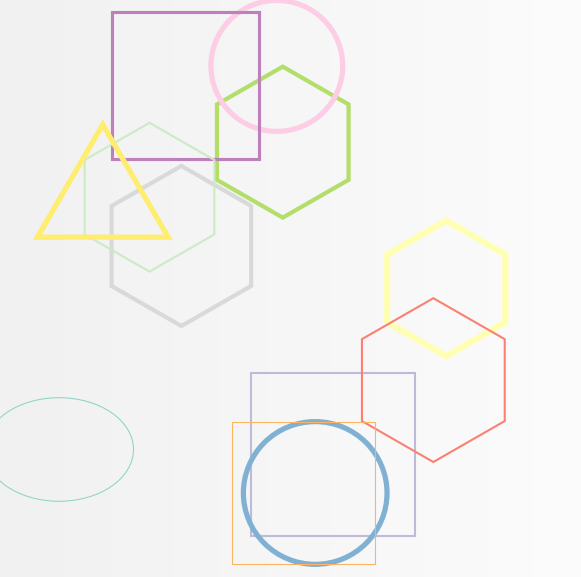[{"shape": "oval", "thickness": 0.5, "radius": 0.64, "center": [0.102, 0.221]}, {"shape": "hexagon", "thickness": 3, "radius": 0.59, "center": [0.768, 0.5]}, {"shape": "square", "thickness": 1, "radius": 0.71, "center": [0.573, 0.213]}, {"shape": "hexagon", "thickness": 1, "radius": 0.71, "center": [0.746, 0.341]}, {"shape": "circle", "thickness": 2.5, "radius": 0.62, "center": [0.542, 0.146]}, {"shape": "square", "thickness": 0.5, "radius": 0.62, "center": [0.522, 0.146]}, {"shape": "hexagon", "thickness": 2, "radius": 0.65, "center": [0.486, 0.753]}, {"shape": "circle", "thickness": 2.5, "radius": 0.57, "center": [0.476, 0.885]}, {"shape": "hexagon", "thickness": 2, "radius": 0.69, "center": [0.312, 0.573]}, {"shape": "square", "thickness": 1.5, "radius": 0.63, "center": [0.319, 0.851]}, {"shape": "hexagon", "thickness": 1, "radius": 0.64, "center": [0.257, 0.658]}, {"shape": "triangle", "thickness": 2.5, "radius": 0.65, "center": [0.177, 0.653]}]